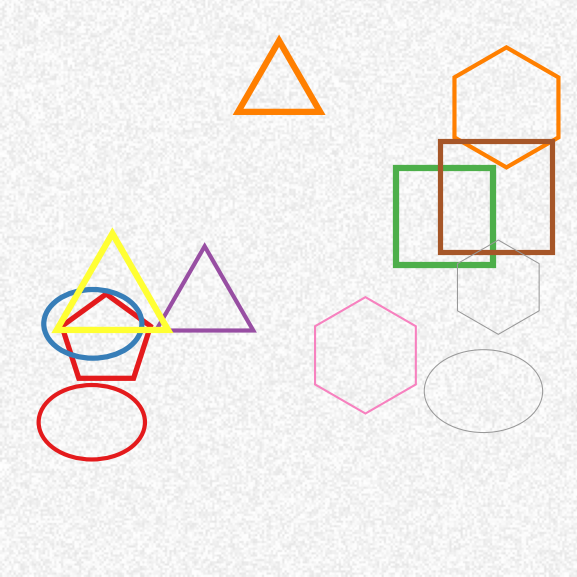[{"shape": "pentagon", "thickness": 2.5, "radius": 0.4, "center": [0.184, 0.409]}, {"shape": "oval", "thickness": 2, "radius": 0.46, "center": [0.159, 0.268]}, {"shape": "oval", "thickness": 2.5, "radius": 0.42, "center": [0.161, 0.438]}, {"shape": "square", "thickness": 3, "radius": 0.42, "center": [0.769, 0.624]}, {"shape": "triangle", "thickness": 2, "radius": 0.49, "center": [0.354, 0.475]}, {"shape": "triangle", "thickness": 3, "radius": 0.41, "center": [0.483, 0.846]}, {"shape": "hexagon", "thickness": 2, "radius": 0.52, "center": [0.877, 0.813]}, {"shape": "triangle", "thickness": 3, "radius": 0.56, "center": [0.195, 0.483]}, {"shape": "square", "thickness": 2.5, "radius": 0.48, "center": [0.858, 0.659]}, {"shape": "hexagon", "thickness": 1, "radius": 0.5, "center": [0.633, 0.384]}, {"shape": "oval", "thickness": 0.5, "radius": 0.51, "center": [0.837, 0.322]}, {"shape": "hexagon", "thickness": 0.5, "radius": 0.41, "center": [0.863, 0.502]}]